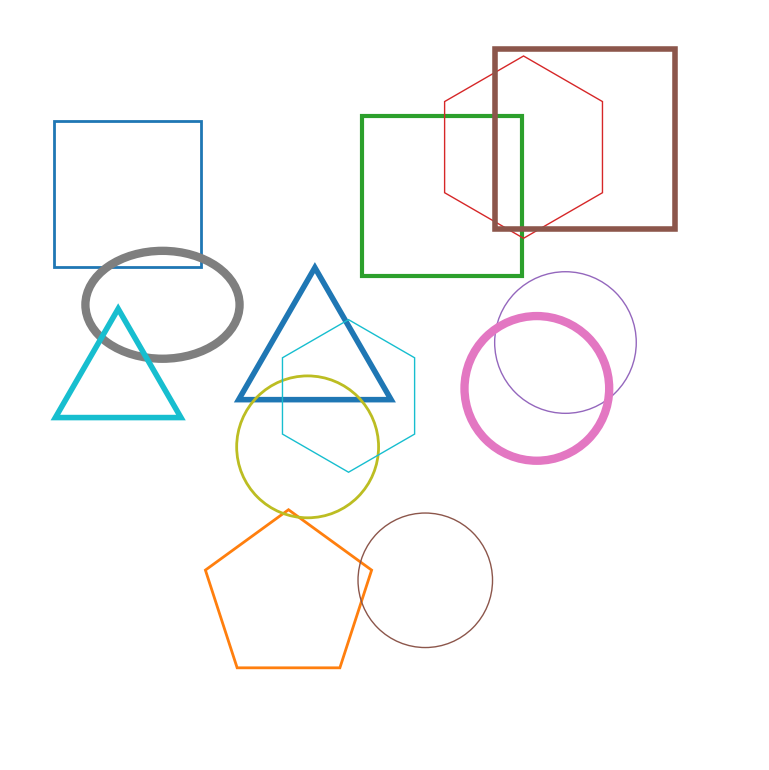[{"shape": "square", "thickness": 1, "radius": 0.48, "center": [0.165, 0.748]}, {"shape": "triangle", "thickness": 2, "radius": 0.57, "center": [0.409, 0.538]}, {"shape": "pentagon", "thickness": 1, "radius": 0.57, "center": [0.375, 0.225]}, {"shape": "square", "thickness": 1.5, "radius": 0.52, "center": [0.574, 0.746]}, {"shape": "hexagon", "thickness": 0.5, "radius": 0.59, "center": [0.68, 0.809]}, {"shape": "circle", "thickness": 0.5, "radius": 0.46, "center": [0.734, 0.555]}, {"shape": "circle", "thickness": 0.5, "radius": 0.44, "center": [0.552, 0.246]}, {"shape": "square", "thickness": 2, "radius": 0.58, "center": [0.76, 0.82]}, {"shape": "circle", "thickness": 3, "radius": 0.47, "center": [0.697, 0.496]}, {"shape": "oval", "thickness": 3, "radius": 0.5, "center": [0.211, 0.604]}, {"shape": "circle", "thickness": 1, "radius": 0.46, "center": [0.4, 0.42]}, {"shape": "triangle", "thickness": 2, "radius": 0.47, "center": [0.153, 0.505]}, {"shape": "hexagon", "thickness": 0.5, "radius": 0.5, "center": [0.453, 0.486]}]